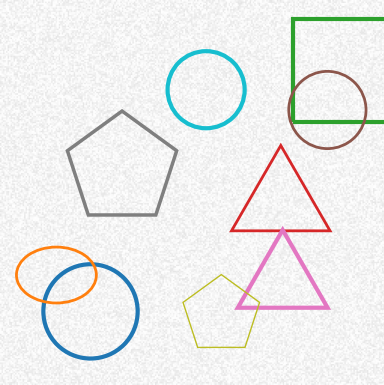[{"shape": "circle", "thickness": 3, "radius": 0.61, "center": [0.235, 0.191]}, {"shape": "oval", "thickness": 2, "radius": 0.52, "center": [0.147, 0.286]}, {"shape": "square", "thickness": 3, "radius": 0.67, "center": [0.895, 0.816]}, {"shape": "triangle", "thickness": 2, "radius": 0.74, "center": [0.729, 0.474]}, {"shape": "circle", "thickness": 2, "radius": 0.5, "center": [0.85, 0.714]}, {"shape": "triangle", "thickness": 3, "radius": 0.67, "center": [0.734, 0.268]}, {"shape": "pentagon", "thickness": 2.5, "radius": 0.75, "center": [0.317, 0.562]}, {"shape": "pentagon", "thickness": 1, "radius": 0.52, "center": [0.575, 0.182]}, {"shape": "circle", "thickness": 3, "radius": 0.5, "center": [0.535, 0.767]}]